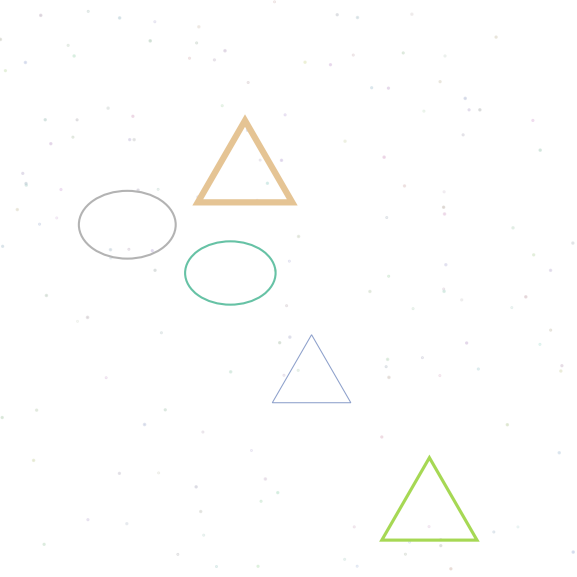[{"shape": "oval", "thickness": 1, "radius": 0.39, "center": [0.399, 0.526]}, {"shape": "triangle", "thickness": 0.5, "radius": 0.39, "center": [0.54, 0.341]}, {"shape": "triangle", "thickness": 1.5, "radius": 0.48, "center": [0.744, 0.111]}, {"shape": "triangle", "thickness": 3, "radius": 0.47, "center": [0.424, 0.696]}, {"shape": "oval", "thickness": 1, "radius": 0.42, "center": [0.22, 0.61]}]